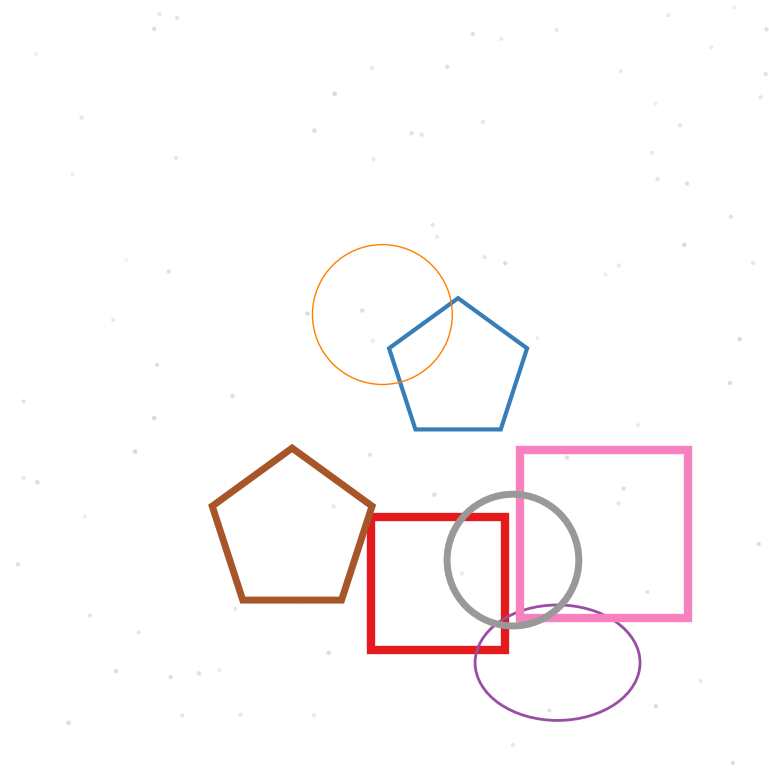[{"shape": "square", "thickness": 3, "radius": 0.43, "center": [0.568, 0.242]}, {"shape": "pentagon", "thickness": 1.5, "radius": 0.47, "center": [0.595, 0.519]}, {"shape": "oval", "thickness": 1, "radius": 0.54, "center": [0.724, 0.139]}, {"shape": "circle", "thickness": 0.5, "radius": 0.45, "center": [0.497, 0.592]}, {"shape": "pentagon", "thickness": 2.5, "radius": 0.55, "center": [0.379, 0.309]}, {"shape": "square", "thickness": 3, "radius": 0.54, "center": [0.785, 0.306]}, {"shape": "circle", "thickness": 2.5, "radius": 0.43, "center": [0.666, 0.273]}]